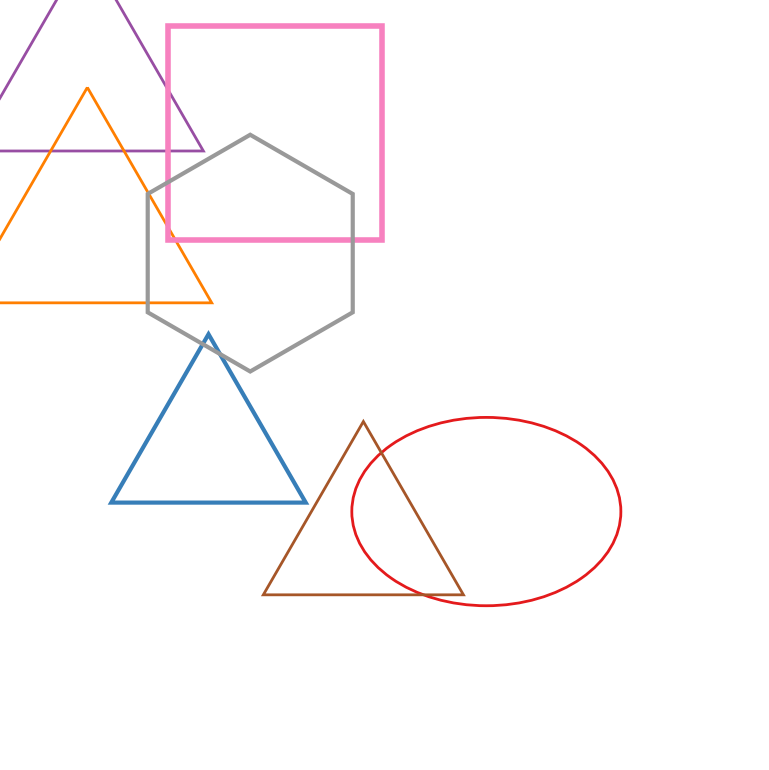[{"shape": "oval", "thickness": 1, "radius": 0.87, "center": [0.632, 0.336]}, {"shape": "triangle", "thickness": 1.5, "radius": 0.73, "center": [0.271, 0.42]}, {"shape": "triangle", "thickness": 1, "radius": 0.88, "center": [0.112, 0.892]}, {"shape": "triangle", "thickness": 1, "radius": 0.93, "center": [0.113, 0.7]}, {"shape": "triangle", "thickness": 1, "radius": 0.75, "center": [0.472, 0.303]}, {"shape": "square", "thickness": 2, "radius": 0.69, "center": [0.357, 0.828]}, {"shape": "hexagon", "thickness": 1.5, "radius": 0.77, "center": [0.325, 0.671]}]